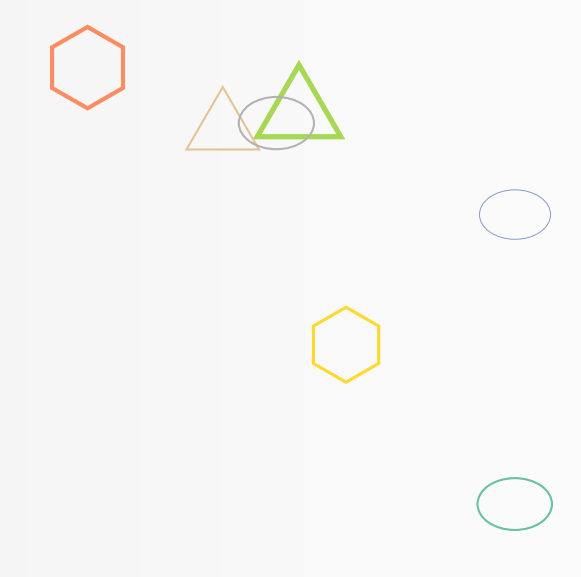[{"shape": "oval", "thickness": 1, "radius": 0.32, "center": [0.886, 0.126]}, {"shape": "hexagon", "thickness": 2, "radius": 0.35, "center": [0.151, 0.882]}, {"shape": "oval", "thickness": 0.5, "radius": 0.31, "center": [0.886, 0.628]}, {"shape": "triangle", "thickness": 2.5, "radius": 0.41, "center": [0.514, 0.804]}, {"shape": "hexagon", "thickness": 1.5, "radius": 0.32, "center": [0.595, 0.402]}, {"shape": "triangle", "thickness": 1, "radius": 0.36, "center": [0.383, 0.776]}, {"shape": "oval", "thickness": 1, "radius": 0.32, "center": [0.476, 0.786]}]